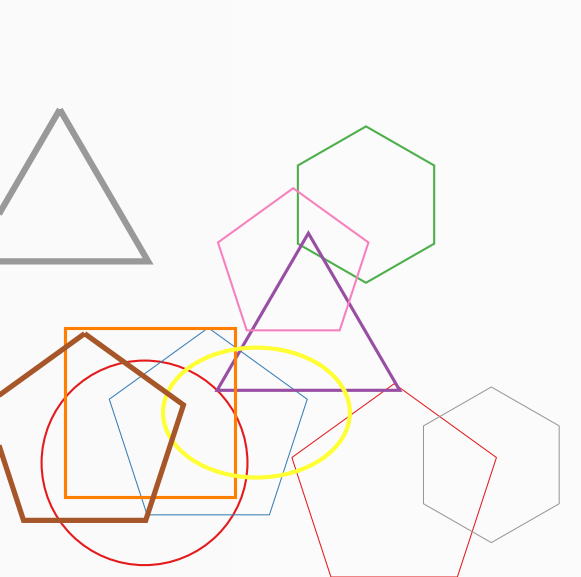[{"shape": "circle", "thickness": 1, "radius": 0.89, "center": [0.249, 0.198]}, {"shape": "pentagon", "thickness": 0.5, "radius": 0.93, "center": [0.678, 0.15]}, {"shape": "pentagon", "thickness": 0.5, "radius": 0.9, "center": [0.358, 0.252]}, {"shape": "hexagon", "thickness": 1, "radius": 0.68, "center": [0.63, 0.645]}, {"shape": "triangle", "thickness": 1.5, "radius": 0.91, "center": [0.531, 0.414]}, {"shape": "square", "thickness": 1.5, "radius": 0.73, "center": [0.258, 0.285]}, {"shape": "oval", "thickness": 2, "radius": 0.8, "center": [0.441, 0.285]}, {"shape": "pentagon", "thickness": 2.5, "radius": 0.89, "center": [0.146, 0.243]}, {"shape": "pentagon", "thickness": 1, "radius": 0.68, "center": [0.504, 0.537]}, {"shape": "hexagon", "thickness": 0.5, "radius": 0.67, "center": [0.845, 0.194]}, {"shape": "triangle", "thickness": 3, "radius": 0.88, "center": [0.103, 0.634]}]